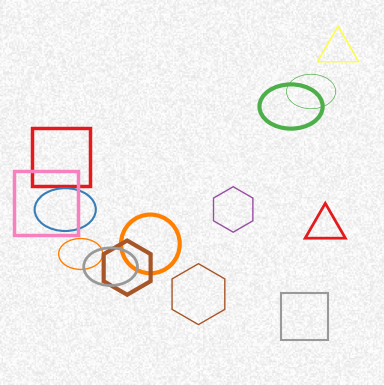[{"shape": "triangle", "thickness": 2, "radius": 0.3, "center": [0.845, 0.412]}, {"shape": "square", "thickness": 2.5, "radius": 0.38, "center": [0.158, 0.591]}, {"shape": "oval", "thickness": 1.5, "radius": 0.4, "center": [0.169, 0.456]}, {"shape": "oval", "thickness": 3, "radius": 0.41, "center": [0.756, 0.723]}, {"shape": "oval", "thickness": 0.5, "radius": 0.32, "center": [0.808, 0.762]}, {"shape": "hexagon", "thickness": 1, "radius": 0.3, "center": [0.606, 0.456]}, {"shape": "oval", "thickness": 1, "radius": 0.29, "center": [0.21, 0.34]}, {"shape": "circle", "thickness": 3, "radius": 0.38, "center": [0.391, 0.366]}, {"shape": "triangle", "thickness": 1, "radius": 0.31, "center": [0.878, 0.871]}, {"shape": "hexagon", "thickness": 3, "radius": 0.35, "center": [0.33, 0.305]}, {"shape": "hexagon", "thickness": 1, "radius": 0.4, "center": [0.515, 0.236]}, {"shape": "square", "thickness": 2.5, "radius": 0.41, "center": [0.119, 0.472]}, {"shape": "square", "thickness": 1.5, "radius": 0.31, "center": [0.791, 0.177]}, {"shape": "oval", "thickness": 2, "radius": 0.35, "center": [0.287, 0.307]}]